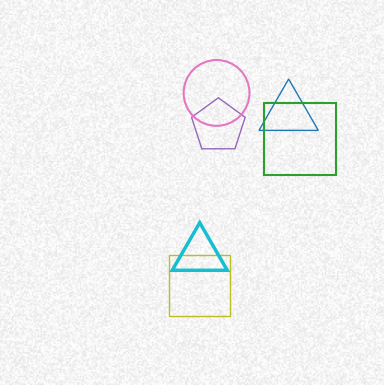[{"shape": "triangle", "thickness": 1, "radius": 0.44, "center": [0.75, 0.706]}, {"shape": "square", "thickness": 1.5, "radius": 0.47, "center": [0.78, 0.639]}, {"shape": "pentagon", "thickness": 1, "radius": 0.37, "center": [0.567, 0.673]}, {"shape": "circle", "thickness": 1.5, "radius": 0.43, "center": [0.562, 0.759]}, {"shape": "square", "thickness": 1, "radius": 0.39, "center": [0.518, 0.258]}, {"shape": "triangle", "thickness": 2.5, "radius": 0.41, "center": [0.519, 0.339]}]